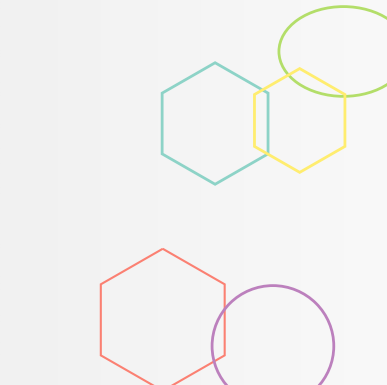[{"shape": "hexagon", "thickness": 2, "radius": 0.79, "center": [0.555, 0.679]}, {"shape": "hexagon", "thickness": 1.5, "radius": 0.92, "center": [0.42, 0.169]}, {"shape": "oval", "thickness": 2, "radius": 0.83, "center": [0.886, 0.866]}, {"shape": "circle", "thickness": 2, "radius": 0.79, "center": [0.704, 0.101]}, {"shape": "hexagon", "thickness": 2, "radius": 0.67, "center": [0.773, 0.687]}]